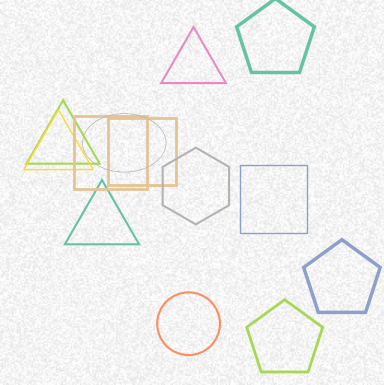[{"shape": "triangle", "thickness": 1.5, "radius": 0.56, "center": [0.265, 0.421]}, {"shape": "pentagon", "thickness": 2.5, "radius": 0.53, "center": [0.716, 0.898]}, {"shape": "circle", "thickness": 1.5, "radius": 0.41, "center": [0.49, 0.159]}, {"shape": "pentagon", "thickness": 2.5, "radius": 0.52, "center": [0.888, 0.273]}, {"shape": "square", "thickness": 1, "radius": 0.44, "center": [0.71, 0.483]}, {"shape": "triangle", "thickness": 1.5, "radius": 0.49, "center": [0.503, 0.833]}, {"shape": "triangle", "thickness": 1.5, "radius": 0.55, "center": [0.164, 0.63]}, {"shape": "pentagon", "thickness": 2, "radius": 0.52, "center": [0.739, 0.118]}, {"shape": "triangle", "thickness": 1, "radius": 0.52, "center": [0.152, 0.611]}, {"shape": "square", "thickness": 2, "radius": 0.44, "center": [0.369, 0.606]}, {"shape": "square", "thickness": 2, "radius": 0.47, "center": [0.288, 0.605]}, {"shape": "oval", "thickness": 0.5, "radius": 0.54, "center": [0.323, 0.629]}, {"shape": "hexagon", "thickness": 1.5, "radius": 0.5, "center": [0.509, 0.517]}]